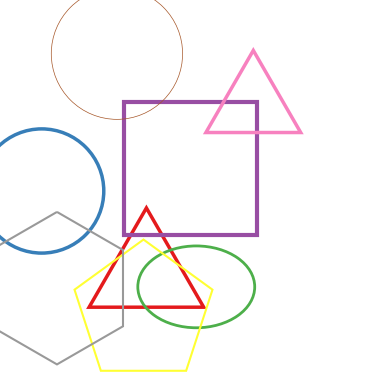[{"shape": "triangle", "thickness": 2.5, "radius": 0.86, "center": [0.38, 0.288]}, {"shape": "circle", "thickness": 2.5, "radius": 0.81, "center": [0.108, 0.504]}, {"shape": "oval", "thickness": 2, "radius": 0.76, "center": [0.51, 0.255]}, {"shape": "square", "thickness": 3, "radius": 0.86, "center": [0.495, 0.562]}, {"shape": "pentagon", "thickness": 1.5, "radius": 0.94, "center": [0.373, 0.189]}, {"shape": "circle", "thickness": 0.5, "radius": 0.85, "center": [0.304, 0.861]}, {"shape": "triangle", "thickness": 2.5, "radius": 0.71, "center": [0.658, 0.727]}, {"shape": "hexagon", "thickness": 1.5, "radius": 0.99, "center": [0.148, 0.252]}]